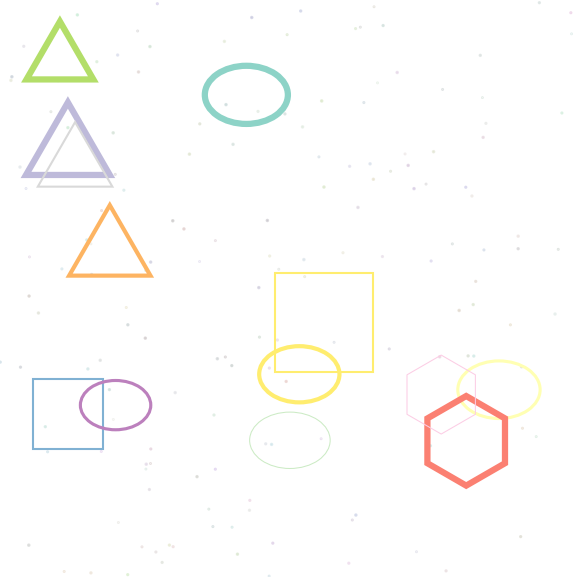[{"shape": "oval", "thickness": 3, "radius": 0.36, "center": [0.427, 0.835]}, {"shape": "oval", "thickness": 1.5, "radius": 0.36, "center": [0.864, 0.324]}, {"shape": "triangle", "thickness": 3, "radius": 0.42, "center": [0.118, 0.738]}, {"shape": "hexagon", "thickness": 3, "radius": 0.39, "center": [0.807, 0.236]}, {"shape": "square", "thickness": 1, "radius": 0.3, "center": [0.118, 0.282]}, {"shape": "triangle", "thickness": 2, "radius": 0.41, "center": [0.19, 0.563]}, {"shape": "triangle", "thickness": 3, "radius": 0.33, "center": [0.104, 0.895]}, {"shape": "hexagon", "thickness": 0.5, "radius": 0.34, "center": [0.764, 0.316]}, {"shape": "triangle", "thickness": 1, "radius": 0.37, "center": [0.13, 0.713]}, {"shape": "oval", "thickness": 1.5, "radius": 0.3, "center": [0.2, 0.298]}, {"shape": "oval", "thickness": 0.5, "radius": 0.35, "center": [0.502, 0.237]}, {"shape": "square", "thickness": 1, "radius": 0.43, "center": [0.561, 0.441]}, {"shape": "oval", "thickness": 2, "radius": 0.35, "center": [0.518, 0.351]}]